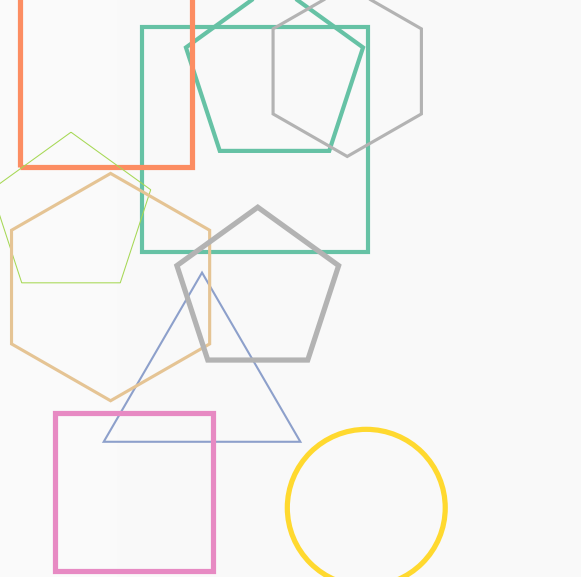[{"shape": "pentagon", "thickness": 2, "radius": 0.8, "center": [0.472, 0.867]}, {"shape": "square", "thickness": 2, "radius": 0.97, "center": [0.439, 0.758]}, {"shape": "square", "thickness": 2.5, "radius": 0.74, "center": [0.182, 0.858]}, {"shape": "triangle", "thickness": 1, "radius": 0.98, "center": [0.348, 0.332]}, {"shape": "square", "thickness": 2.5, "radius": 0.68, "center": [0.23, 0.147]}, {"shape": "pentagon", "thickness": 0.5, "radius": 0.72, "center": [0.122, 0.626]}, {"shape": "circle", "thickness": 2.5, "radius": 0.68, "center": [0.63, 0.12]}, {"shape": "hexagon", "thickness": 1.5, "radius": 0.98, "center": [0.19, 0.502]}, {"shape": "hexagon", "thickness": 1.5, "radius": 0.74, "center": [0.597, 0.876]}, {"shape": "pentagon", "thickness": 2.5, "radius": 0.73, "center": [0.443, 0.494]}]